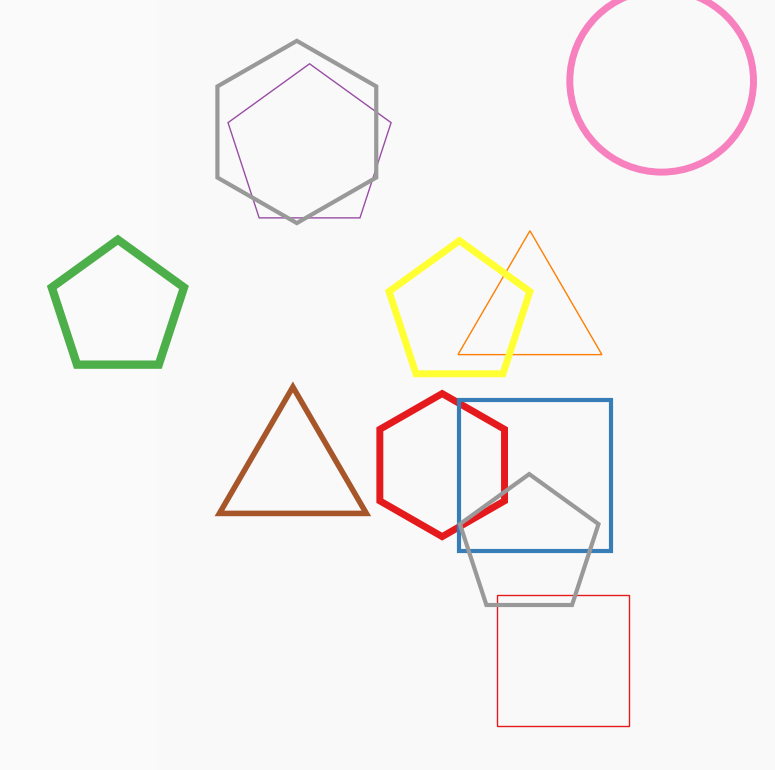[{"shape": "hexagon", "thickness": 2.5, "radius": 0.46, "center": [0.571, 0.396]}, {"shape": "square", "thickness": 0.5, "radius": 0.43, "center": [0.727, 0.142]}, {"shape": "square", "thickness": 1.5, "radius": 0.49, "center": [0.69, 0.382]}, {"shape": "pentagon", "thickness": 3, "radius": 0.45, "center": [0.152, 0.599]}, {"shape": "pentagon", "thickness": 0.5, "radius": 0.55, "center": [0.399, 0.807]}, {"shape": "triangle", "thickness": 0.5, "radius": 0.54, "center": [0.684, 0.593]}, {"shape": "pentagon", "thickness": 2.5, "radius": 0.48, "center": [0.593, 0.592]}, {"shape": "triangle", "thickness": 2, "radius": 0.55, "center": [0.378, 0.388]}, {"shape": "circle", "thickness": 2.5, "radius": 0.59, "center": [0.854, 0.895]}, {"shape": "pentagon", "thickness": 1.5, "radius": 0.47, "center": [0.683, 0.29]}, {"shape": "hexagon", "thickness": 1.5, "radius": 0.59, "center": [0.383, 0.829]}]